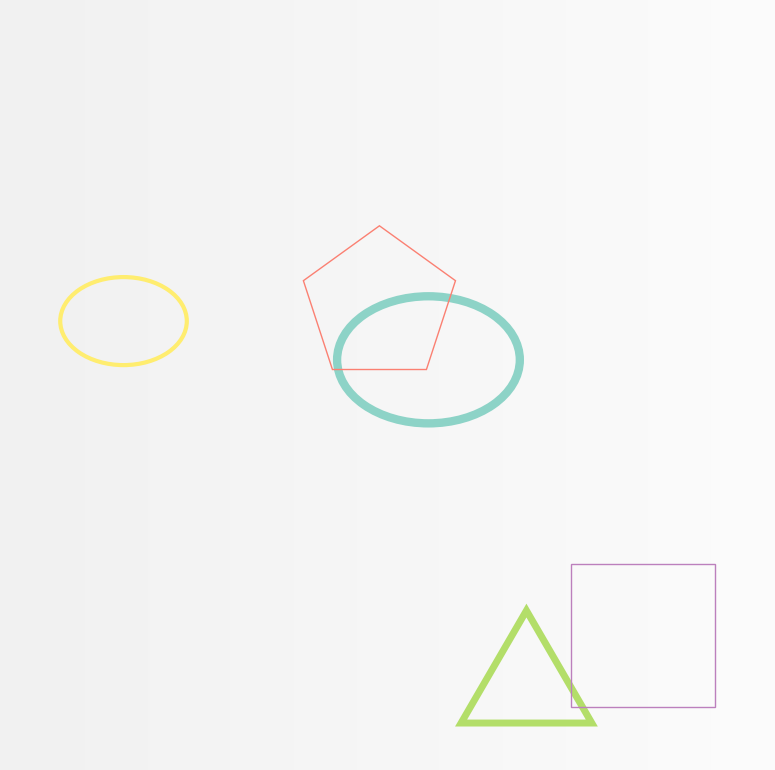[{"shape": "oval", "thickness": 3, "radius": 0.59, "center": [0.553, 0.533]}, {"shape": "pentagon", "thickness": 0.5, "radius": 0.52, "center": [0.49, 0.604]}, {"shape": "triangle", "thickness": 2.5, "radius": 0.49, "center": [0.679, 0.11]}, {"shape": "square", "thickness": 0.5, "radius": 0.47, "center": [0.829, 0.175]}, {"shape": "oval", "thickness": 1.5, "radius": 0.41, "center": [0.159, 0.583]}]